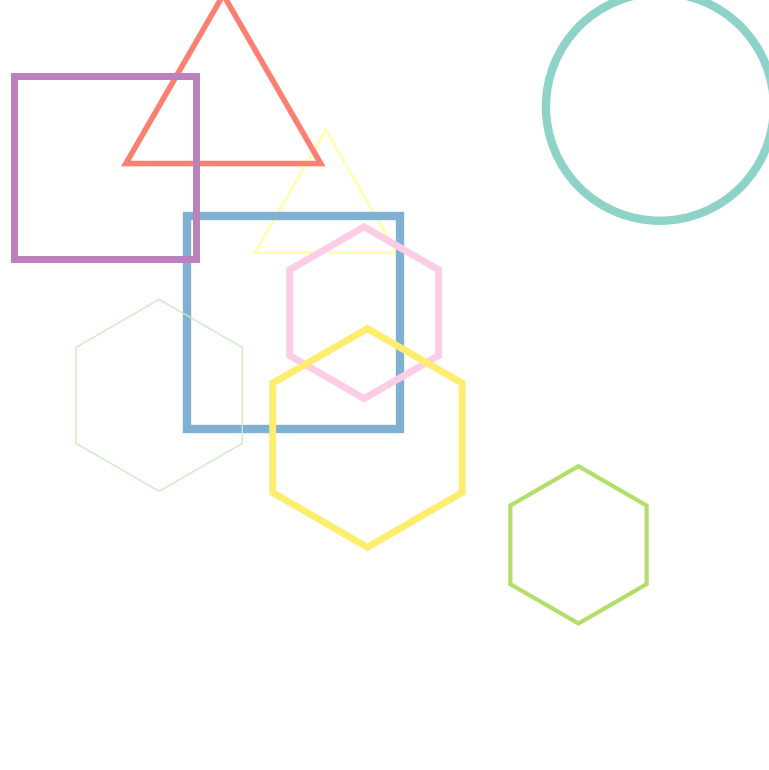[{"shape": "circle", "thickness": 3, "radius": 0.74, "center": [0.857, 0.861]}, {"shape": "triangle", "thickness": 1, "radius": 0.53, "center": [0.423, 0.725]}, {"shape": "triangle", "thickness": 2, "radius": 0.73, "center": [0.29, 0.861]}, {"shape": "square", "thickness": 3, "radius": 0.69, "center": [0.381, 0.581]}, {"shape": "hexagon", "thickness": 1.5, "radius": 0.51, "center": [0.751, 0.292]}, {"shape": "hexagon", "thickness": 2.5, "radius": 0.56, "center": [0.473, 0.594]}, {"shape": "square", "thickness": 2.5, "radius": 0.59, "center": [0.136, 0.783]}, {"shape": "hexagon", "thickness": 0.5, "radius": 0.62, "center": [0.207, 0.487]}, {"shape": "hexagon", "thickness": 2.5, "radius": 0.71, "center": [0.477, 0.431]}]